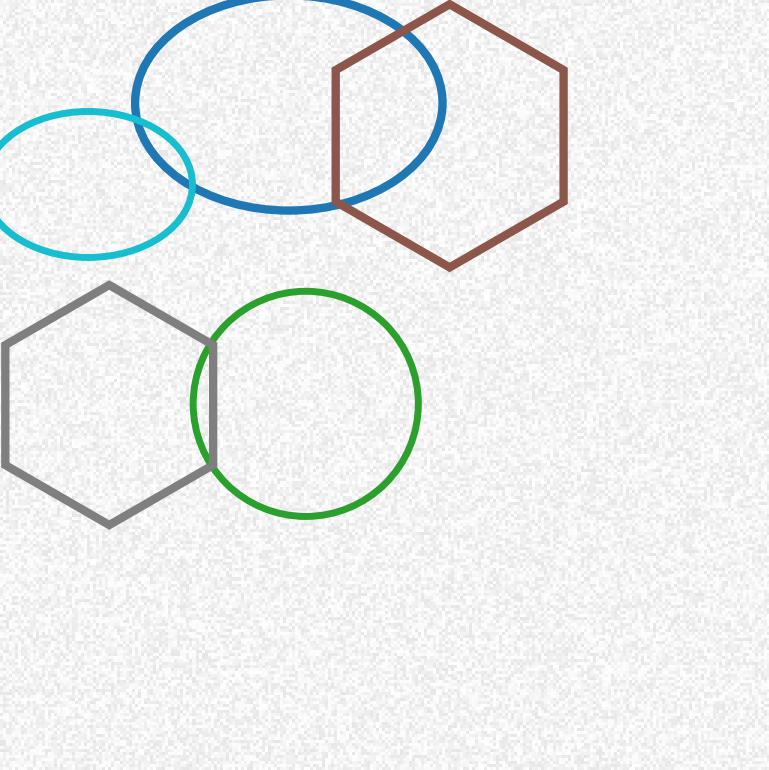[{"shape": "oval", "thickness": 3, "radius": 1.0, "center": [0.375, 0.866]}, {"shape": "circle", "thickness": 2.5, "radius": 0.73, "center": [0.397, 0.475]}, {"shape": "hexagon", "thickness": 3, "radius": 0.85, "center": [0.584, 0.824]}, {"shape": "hexagon", "thickness": 3, "radius": 0.78, "center": [0.142, 0.474]}, {"shape": "oval", "thickness": 2.5, "radius": 0.68, "center": [0.114, 0.76]}]